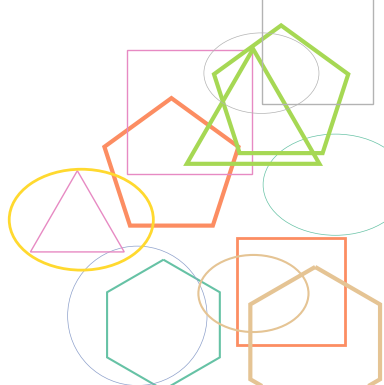[{"shape": "oval", "thickness": 0.5, "radius": 0.94, "center": [0.871, 0.52]}, {"shape": "hexagon", "thickness": 1.5, "radius": 0.85, "center": [0.425, 0.156]}, {"shape": "square", "thickness": 2, "radius": 0.7, "center": [0.755, 0.243]}, {"shape": "pentagon", "thickness": 3, "radius": 0.92, "center": [0.445, 0.562]}, {"shape": "circle", "thickness": 0.5, "radius": 0.91, "center": [0.357, 0.18]}, {"shape": "triangle", "thickness": 1, "radius": 0.7, "center": [0.201, 0.416]}, {"shape": "square", "thickness": 1, "radius": 0.81, "center": [0.493, 0.709]}, {"shape": "pentagon", "thickness": 3, "radius": 0.92, "center": [0.73, 0.751]}, {"shape": "triangle", "thickness": 3, "radius": 0.99, "center": [0.657, 0.674]}, {"shape": "oval", "thickness": 2, "radius": 0.94, "center": [0.211, 0.429]}, {"shape": "hexagon", "thickness": 3, "radius": 0.97, "center": [0.819, 0.112]}, {"shape": "oval", "thickness": 1.5, "radius": 0.72, "center": [0.658, 0.238]}, {"shape": "oval", "thickness": 0.5, "radius": 0.75, "center": [0.679, 0.81]}, {"shape": "square", "thickness": 1, "radius": 0.72, "center": [0.825, 0.874]}]